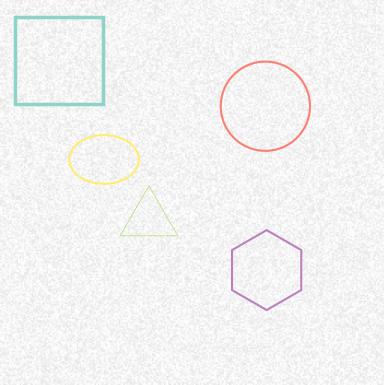[{"shape": "square", "thickness": 2.5, "radius": 0.57, "center": [0.153, 0.843]}, {"shape": "circle", "thickness": 1.5, "radius": 0.58, "center": [0.689, 0.724]}, {"shape": "triangle", "thickness": 0.5, "radius": 0.43, "center": [0.387, 0.431]}, {"shape": "hexagon", "thickness": 1.5, "radius": 0.52, "center": [0.693, 0.298]}, {"shape": "oval", "thickness": 1.5, "radius": 0.45, "center": [0.27, 0.586]}]